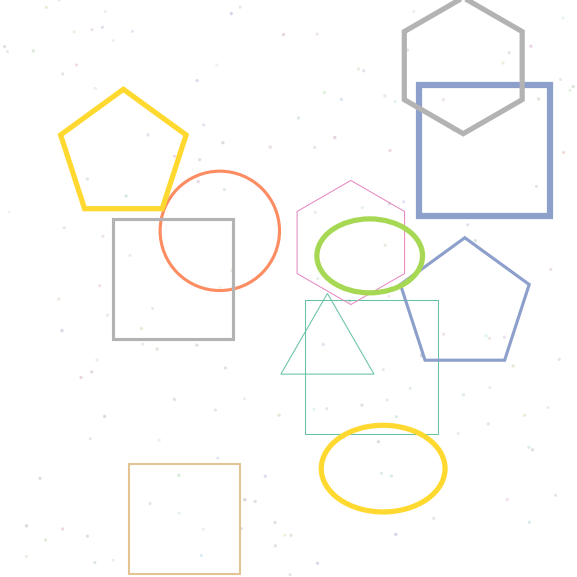[{"shape": "square", "thickness": 0.5, "radius": 0.58, "center": [0.643, 0.364]}, {"shape": "triangle", "thickness": 0.5, "radius": 0.47, "center": [0.567, 0.398]}, {"shape": "circle", "thickness": 1.5, "radius": 0.52, "center": [0.381, 0.599]}, {"shape": "pentagon", "thickness": 1.5, "radius": 0.59, "center": [0.805, 0.47]}, {"shape": "square", "thickness": 3, "radius": 0.57, "center": [0.839, 0.738]}, {"shape": "hexagon", "thickness": 0.5, "radius": 0.54, "center": [0.607, 0.579]}, {"shape": "oval", "thickness": 2.5, "radius": 0.46, "center": [0.64, 0.556]}, {"shape": "oval", "thickness": 2.5, "radius": 0.54, "center": [0.663, 0.188]}, {"shape": "pentagon", "thickness": 2.5, "radius": 0.57, "center": [0.214, 0.73]}, {"shape": "square", "thickness": 1, "radius": 0.48, "center": [0.32, 0.1]}, {"shape": "hexagon", "thickness": 2.5, "radius": 0.59, "center": [0.802, 0.885]}, {"shape": "square", "thickness": 1.5, "radius": 0.52, "center": [0.299, 0.517]}]